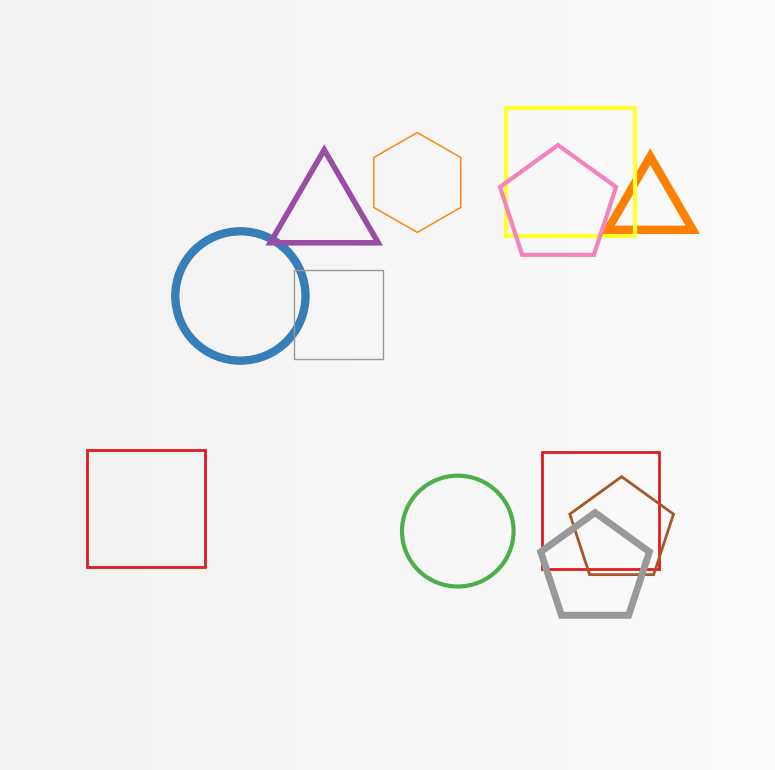[{"shape": "square", "thickness": 1, "radius": 0.38, "center": [0.775, 0.337]}, {"shape": "square", "thickness": 1, "radius": 0.38, "center": [0.189, 0.34]}, {"shape": "circle", "thickness": 3, "radius": 0.42, "center": [0.31, 0.616]}, {"shape": "circle", "thickness": 1.5, "radius": 0.36, "center": [0.591, 0.31]}, {"shape": "triangle", "thickness": 2, "radius": 0.4, "center": [0.418, 0.725]}, {"shape": "hexagon", "thickness": 0.5, "radius": 0.32, "center": [0.538, 0.763]}, {"shape": "triangle", "thickness": 3, "radius": 0.32, "center": [0.839, 0.733]}, {"shape": "square", "thickness": 1.5, "radius": 0.42, "center": [0.736, 0.776]}, {"shape": "pentagon", "thickness": 1, "radius": 0.35, "center": [0.802, 0.311]}, {"shape": "pentagon", "thickness": 1.5, "radius": 0.39, "center": [0.72, 0.733]}, {"shape": "square", "thickness": 0.5, "radius": 0.29, "center": [0.437, 0.592]}, {"shape": "pentagon", "thickness": 2.5, "radius": 0.37, "center": [0.768, 0.261]}]